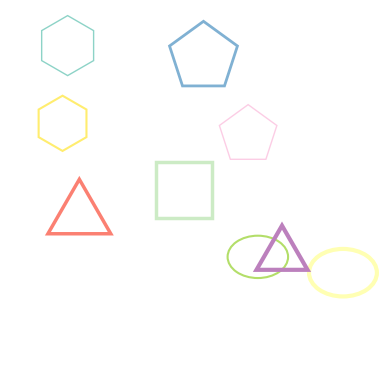[{"shape": "hexagon", "thickness": 1, "radius": 0.39, "center": [0.176, 0.882]}, {"shape": "oval", "thickness": 3, "radius": 0.44, "center": [0.891, 0.292]}, {"shape": "triangle", "thickness": 2.5, "radius": 0.47, "center": [0.206, 0.44]}, {"shape": "pentagon", "thickness": 2, "radius": 0.46, "center": [0.529, 0.852]}, {"shape": "oval", "thickness": 1.5, "radius": 0.39, "center": [0.67, 0.333]}, {"shape": "pentagon", "thickness": 1, "radius": 0.39, "center": [0.644, 0.65]}, {"shape": "triangle", "thickness": 3, "radius": 0.38, "center": [0.732, 0.337]}, {"shape": "square", "thickness": 2.5, "radius": 0.36, "center": [0.478, 0.506]}, {"shape": "hexagon", "thickness": 1.5, "radius": 0.36, "center": [0.162, 0.68]}]